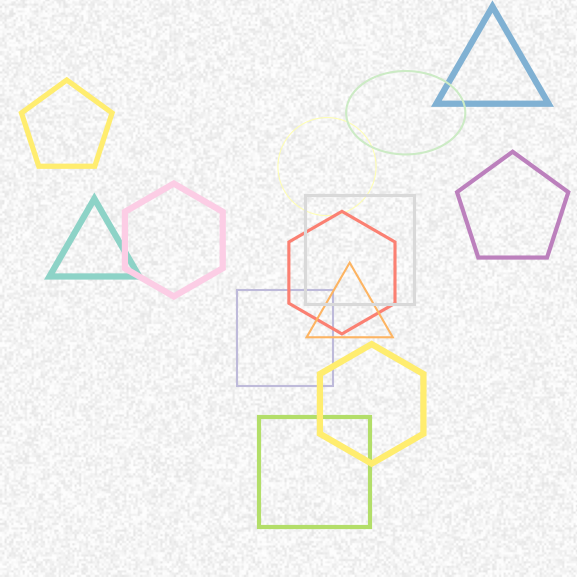[{"shape": "triangle", "thickness": 3, "radius": 0.45, "center": [0.163, 0.565]}, {"shape": "circle", "thickness": 0.5, "radius": 0.42, "center": [0.566, 0.711]}, {"shape": "square", "thickness": 1, "radius": 0.42, "center": [0.493, 0.414]}, {"shape": "hexagon", "thickness": 1.5, "radius": 0.53, "center": [0.592, 0.527]}, {"shape": "triangle", "thickness": 3, "radius": 0.56, "center": [0.853, 0.876]}, {"shape": "triangle", "thickness": 1, "radius": 0.43, "center": [0.606, 0.458]}, {"shape": "square", "thickness": 2, "radius": 0.48, "center": [0.545, 0.181]}, {"shape": "hexagon", "thickness": 3, "radius": 0.49, "center": [0.301, 0.584]}, {"shape": "square", "thickness": 1.5, "radius": 0.47, "center": [0.622, 0.567]}, {"shape": "pentagon", "thickness": 2, "radius": 0.51, "center": [0.888, 0.635]}, {"shape": "oval", "thickness": 1, "radius": 0.52, "center": [0.703, 0.804]}, {"shape": "pentagon", "thickness": 2.5, "radius": 0.41, "center": [0.116, 0.778]}, {"shape": "hexagon", "thickness": 3, "radius": 0.52, "center": [0.644, 0.3]}]